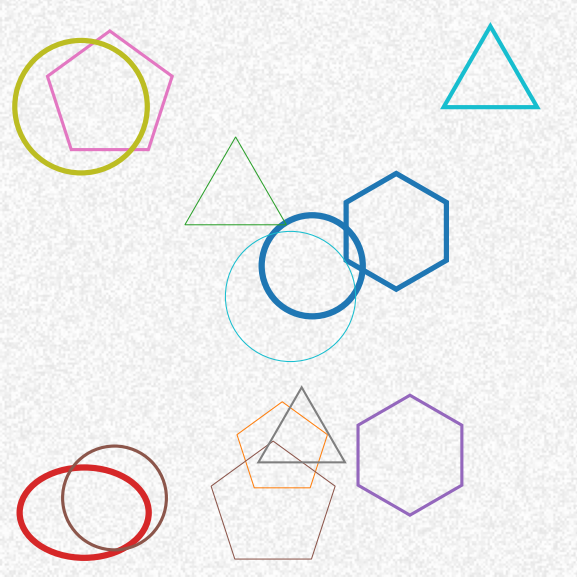[{"shape": "hexagon", "thickness": 2.5, "radius": 0.5, "center": [0.686, 0.599]}, {"shape": "circle", "thickness": 3, "radius": 0.44, "center": [0.541, 0.539]}, {"shape": "pentagon", "thickness": 0.5, "radius": 0.41, "center": [0.489, 0.221]}, {"shape": "triangle", "thickness": 0.5, "radius": 0.51, "center": [0.408, 0.661]}, {"shape": "oval", "thickness": 3, "radius": 0.56, "center": [0.146, 0.111]}, {"shape": "hexagon", "thickness": 1.5, "radius": 0.52, "center": [0.71, 0.211]}, {"shape": "circle", "thickness": 1.5, "radius": 0.45, "center": [0.198, 0.137]}, {"shape": "pentagon", "thickness": 0.5, "radius": 0.56, "center": [0.473, 0.122]}, {"shape": "pentagon", "thickness": 1.5, "radius": 0.57, "center": [0.19, 0.832]}, {"shape": "triangle", "thickness": 1, "radius": 0.43, "center": [0.522, 0.242]}, {"shape": "circle", "thickness": 2.5, "radius": 0.57, "center": [0.14, 0.814]}, {"shape": "triangle", "thickness": 2, "radius": 0.47, "center": [0.849, 0.86]}, {"shape": "circle", "thickness": 0.5, "radius": 0.56, "center": [0.503, 0.486]}]